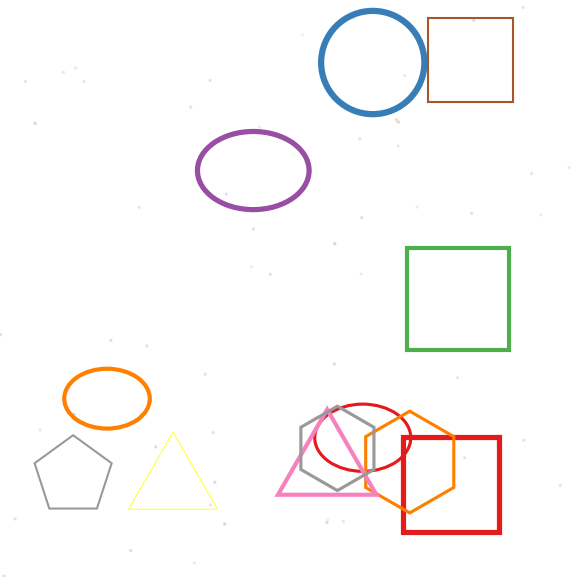[{"shape": "square", "thickness": 2.5, "radius": 0.41, "center": [0.781, 0.16]}, {"shape": "oval", "thickness": 1.5, "radius": 0.42, "center": [0.628, 0.241]}, {"shape": "circle", "thickness": 3, "radius": 0.45, "center": [0.645, 0.891]}, {"shape": "square", "thickness": 2, "radius": 0.44, "center": [0.794, 0.482]}, {"shape": "oval", "thickness": 2.5, "radius": 0.48, "center": [0.439, 0.704]}, {"shape": "hexagon", "thickness": 1.5, "radius": 0.44, "center": [0.71, 0.199]}, {"shape": "oval", "thickness": 2, "radius": 0.37, "center": [0.185, 0.309]}, {"shape": "triangle", "thickness": 0.5, "radius": 0.44, "center": [0.3, 0.162]}, {"shape": "square", "thickness": 1, "radius": 0.37, "center": [0.815, 0.895]}, {"shape": "triangle", "thickness": 2, "radius": 0.49, "center": [0.567, 0.192]}, {"shape": "hexagon", "thickness": 1.5, "radius": 0.37, "center": [0.584, 0.223]}, {"shape": "pentagon", "thickness": 1, "radius": 0.35, "center": [0.127, 0.175]}]